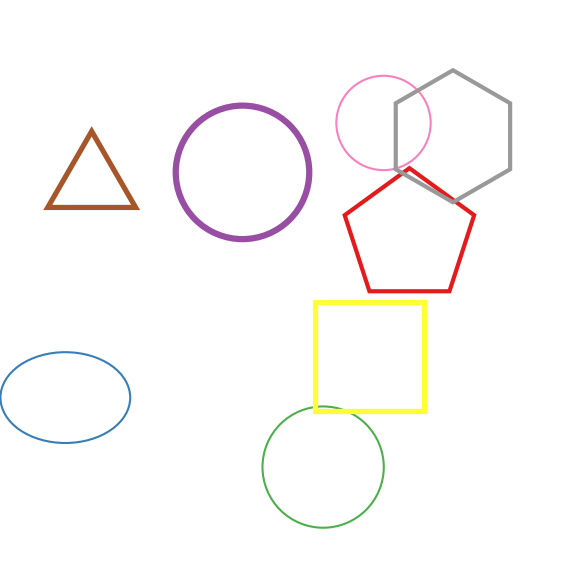[{"shape": "pentagon", "thickness": 2, "radius": 0.59, "center": [0.709, 0.59]}, {"shape": "oval", "thickness": 1, "radius": 0.56, "center": [0.113, 0.311]}, {"shape": "circle", "thickness": 1, "radius": 0.53, "center": [0.56, 0.19]}, {"shape": "circle", "thickness": 3, "radius": 0.58, "center": [0.42, 0.701]}, {"shape": "square", "thickness": 2.5, "radius": 0.47, "center": [0.639, 0.382]}, {"shape": "triangle", "thickness": 2.5, "radius": 0.44, "center": [0.159, 0.684]}, {"shape": "circle", "thickness": 1, "radius": 0.41, "center": [0.664, 0.786]}, {"shape": "hexagon", "thickness": 2, "radius": 0.57, "center": [0.784, 0.763]}]